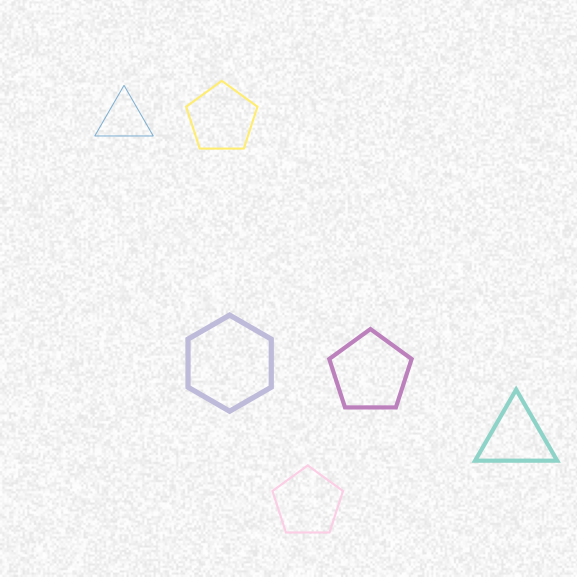[{"shape": "triangle", "thickness": 2, "radius": 0.41, "center": [0.894, 0.242]}, {"shape": "hexagon", "thickness": 2.5, "radius": 0.42, "center": [0.398, 0.37]}, {"shape": "triangle", "thickness": 0.5, "radius": 0.29, "center": [0.215, 0.793]}, {"shape": "pentagon", "thickness": 1, "radius": 0.32, "center": [0.533, 0.129]}, {"shape": "pentagon", "thickness": 2, "radius": 0.38, "center": [0.641, 0.354]}, {"shape": "pentagon", "thickness": 1, "radius": 0.32, "center": [0.384, 0.794]}]